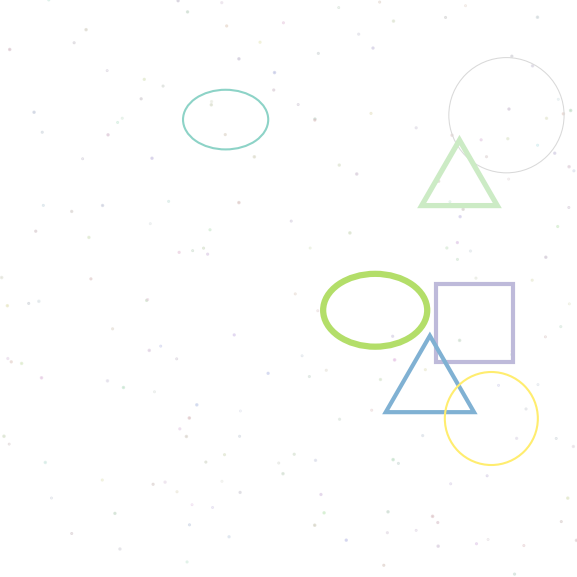[{"shape": "oval", "thickness": 1, "radius": 0.37, "center": [0.391, 0.792]}, {"shape": "square", "thickness": 2, "radius": 0.34, "center": [0.821, 0.44]}, {"shape": "triangle", "thickness": 2, "radius": 0.44, "center": [0.744, 0.33]}, {"shape": "oval", "thickness": 3, "radius": 0.45, "center": [0.65, 0.462]}, {"shape": "circle", "thickness": 0.5, "radius": 0.5, "center": [0.877, 0.8]}, {"shape": "triangle", "thickness": 2.5, "radius": 0.38, "center": [0.796, 0.681]}, {"shape": "circle", "thickness": 1, "radius": 0.4, "center": [0.851, 0.274]}]